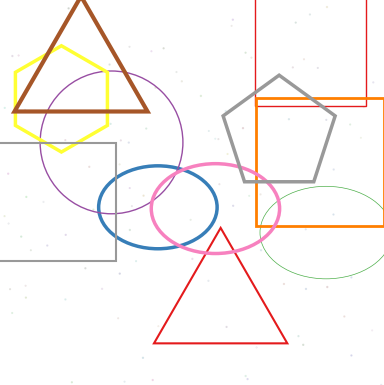[{"shape": "triangle", "thickness": 1.5, "radius": 1.0, "center": [0.573, 0.208]}, {"shape": "square", "thickness": 1, "radius": 0.72, "center": [0.806, 0.869]}, {"shape": "oval", "thickness": 2.5, "radius": 0.77, "center": [0.41, 0.462]}, {"shape": "oval", "thickness": 0.5, "radius": 0.86, "center": [0.847, 0.396]}, {"shape": "circle", "thickness": 1, "radius": 0.93, "center": [0.29, 0.63]}, {"shape": "square", "thickness": 2, "radius": 0.83, "center": [0.832, 0.58]}, {"shape": "hexagon", "thickness": 2.5, "radius": 0.69, "center": [0.16, 0.743]}, {"shape": "triangle", "thickness": 3, "radius": 1.0, "center": [0.21, 0.81]}, {"shape": "oval", "thickness": 2.5, "radius": 0.83, "center": [0.56, 0.458]}, {"shape": "square", "thickness": 1.5, "radius": 0.76, "center": [0.148, 0.475]}, {"shape": "pentagon", "thickness": 2.5, "radius": 0.76, "center": [0.725, 0.652]}]